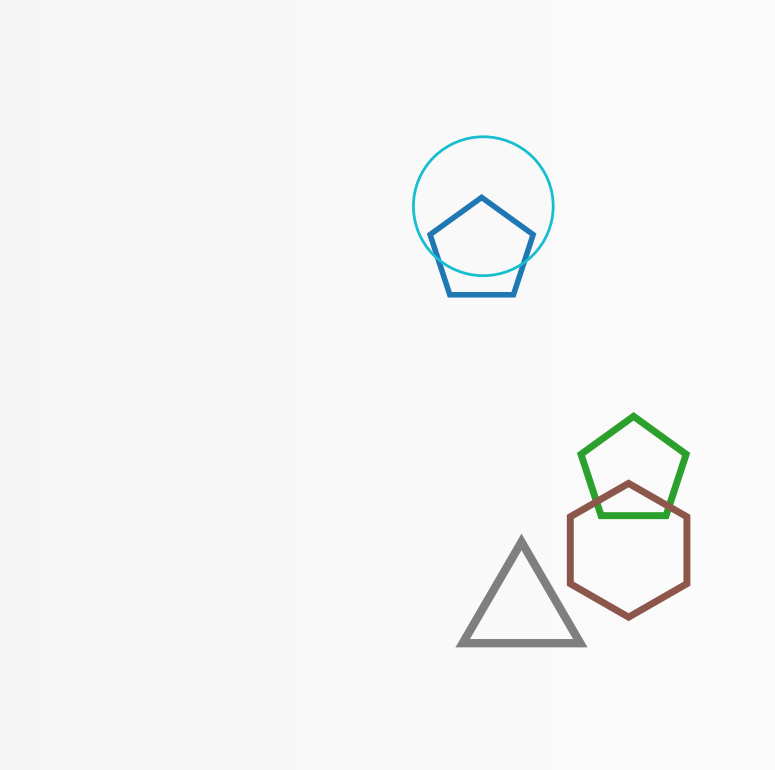[{"shape": "pentagon", "thickness": 2, "radius": 0.35, "center": [0.621, 0.674]}, {"shape": "pentagon", "thickness": 2.5, "radius": 0.36, "center": [0.818, 0.388]}, {"shape": "hexagon", "thickness": 2.5, "radius": 0.43, "center": [0.811, 0.285]}, {"shape": "triangle", "thickness": 3, "radius": 0.44, "center": [0.673, 0.209]}, {"shape": "circle", "thickness": 1, "radius": 0.45, "center": [0.624, 0.732]}]